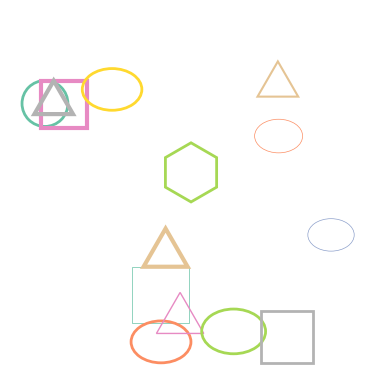[{"shape": "square", "thickness": 0.5, "radius": 0.37, "center": [0.417, 0.234]}, {"shape": "circle", "thickness": 2, "radius": 0.3, "center": [0.117, 0.731]}, {"shape": "oval", "thickness": 0.5, "radius": 0.31, "center": [0.724, 0.647]}, {"shape": "oval", "thickness": 2, "radius": 0.39, "center": [0.418, 0.112]}, {"shape": "oval", "thickness": 0.5, "radius": 0.3, "center": [0.86, 0.39]}, {"shape": "square", "thickness": 3, "radius": 0.3, "center": [0.165, 0.729]}, {"shape": "triangle", "thickness": 1, "radius": 0.35, "center": [0.468, 0.169]}, {"shape": "oval", "thickness": 2, "radius": 0.41, "center": [0.607, 0.139]}, {"shape": "hexagon", "thickness": 2, "radius": 0.38, "center": [0.496, 0.552]}, {"shape": "oval", "thickness": 2, "radius": 0.39, "center": [0.291, 0.768]}, {"shape": "triangle", "thickness": 3, "radius": 0.33, "center": [0.43, 0.34]}, {"shape": "triangle", "thickness": 1.5, "radius": 0.3, "center": [0.722, 0.78]}, {"shape": "square", "thickness": 2, "radius": 0.34, "center": [0.746, 0.125]}, {"shape": "triangle", "thickness": 3, "radius": 0.29, "center": [0.139, 0.733]}]